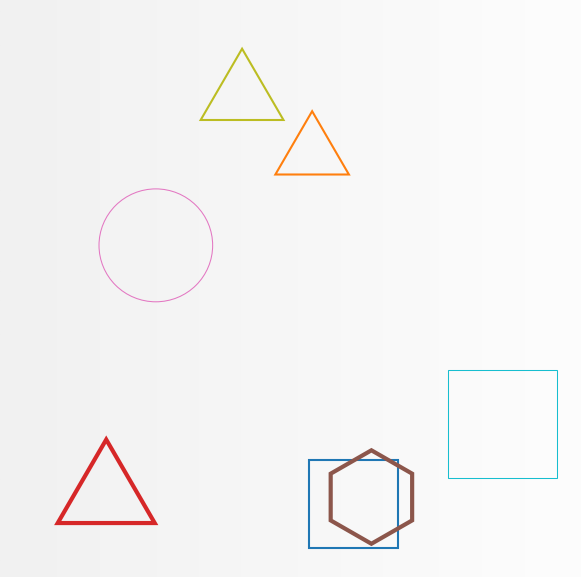[{"shape": "square", "thickness": 1, "radius": 0.38, "center": [0.608, 0.126]}, {"shape": "triangle", "thickness": 1, "radius": 0.37, "center": [0.537, 0.733]}, {"shape": "triangle", "thickness": 2, "radius": 0.48, "center": [0.183, 0.142]}, {"shape": "hexagon", "thickness": 2, "radius": 0.4, "center": [0.639, 0.138]}, {"shape": "circle", "thickness": 0.5, "radius": 0.49, "center": [0.268, 0.574]}, {"shape": "triangle", "thickness": 1, "radius": 0.41, "center": [0.416, 0.832]}, {"shape": "square", "thickness": 0.5, "radius": 0.47, "center": [0.865, 0.264]}]